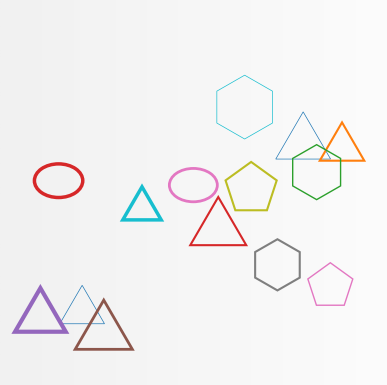[{"shape": "triangle", "thickness": 0.5, "radius": 0.33, "center": [0.212, 0.192]}, {"shape": "triangle", "thickness": 0.5, "radius": 0.41, "center": [0.782, 0.628]}, {"shape": "triangle", "thickness": 1.5, "radius": 0.33, "center": [0.883, 0.616]}, {"shape": "hexagon", "thickness": 1, "radius": 0.36, "center": [0.817, 0.553]}, {"shape": "triangle", "thickness": 1.5, "radius": 0.42, "center": [0.563, 0.405]}, {"shape": "oval", "thickness": 2.5, "radius": 0.31, "center": [0.151, 0.531]}, {"shape": "triangle", "thickness": 3, "radius": 0.38, "center": [0.104, 0.176]}, {"shape": "triangle", "thickness": 2, "radius": 0.43, "center": [0.268, 0.135]}, {"shape": "oval", "thickness": 2, "radius": 0.31, "center": [0.499, 0.519]}, {"shape": "pentagon", "thickness": 1, "radius": 0.3, "center": [0.852, 0.257]}, {"shape": "hexagon", "thickness": 1.5, "radius": 0.33, "center": [0.716, 0.312]}, {"shape": "pentagon", "thickness": 1.5, "radius": 0.35, "center": [0.648, 0.51]}, {"shape": "hexagon", "thickness": 0.5, "radius": 0.41, "center": [0.631, 0.722]}, {"shape": "triangle", "thickness": 2.5, "radius": 0.29, "center": [0.366, 0.457]}]